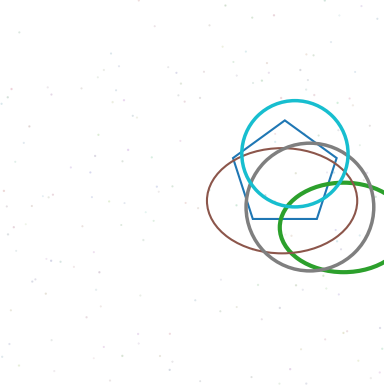[{"shape": "pentagon", "thickness": 1.5, "radius": 0.71, "center": [0.74, 0.546]}, {"shape": "oval", "thickness": 3, "radius": 0.83, "center": [0.893, 0.409]}, {"shape": "oval", "thickness": 1.5, "radius": 0.98, "center": [0.733, 0.479]}, {"shape": "circle", "thickness": 2.5, "radius": 0.83, "center": [0.805, 0.462]}, {"shape": "circle", "thickness": 2.5, "radius": 0.69, "center": [0.766, 0.601]}]